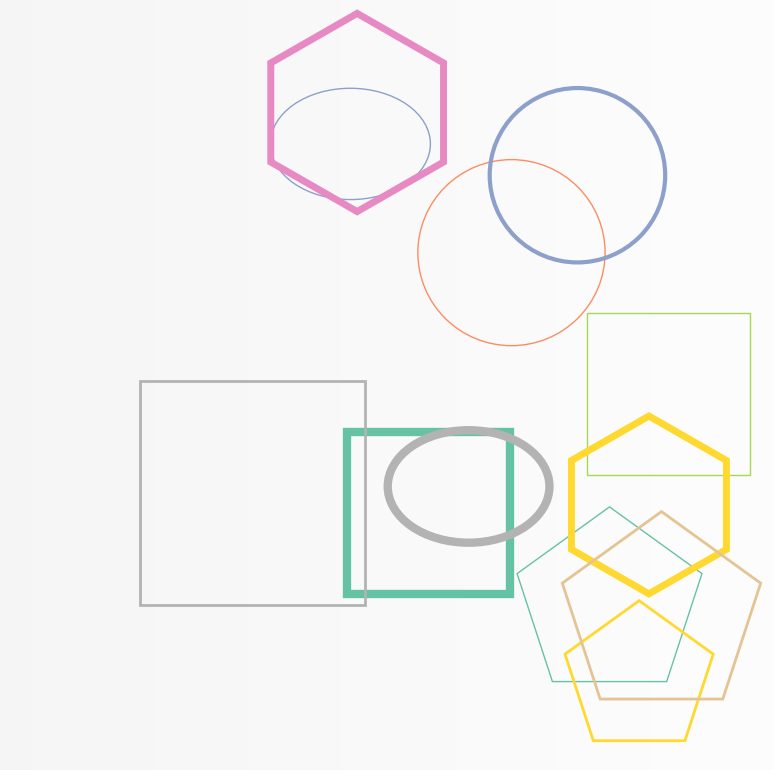[{"shape": "pentagon", "thickness": 0.5, "radius": 0.63, "center": [0.786, 0.216]}, {"shape": "square", "thickness": 3, "radius": 0.52, "center": [0.553, 0.333]}, {"shape": "circle", "thickness": 0.5, "radius": 0.6, "center": [0.66, 0.672]}, {"shape": "oval", "thickness": 0.5, "radius": 0.52, "center": [0.452, 0.813]}, {"shape": "circle", "thickness": 1.5, "radius": 0.57, "center": [0.745, 0.772]}, {"shape": "hexagon", "thickness": 2.5, "radius": 0.64, "center": [0.461, 0.854]}, {"shape": "square", "thickness": 0.5, "radius": 0.53, "center": [0.863, 0.488]}, {"shape": "hexagon", "thickness": 2.5, "radius": 0.58, "center": [0.837, 0.344]}, {"shape": "pentagon", "thickness": 1, "radius": 0.5, "center": [0.825, 0.119]}, {"shape": "pentagon", "thickness": 1, "radius": 0.67, "center": [0.854, 0.201]}, {"shape": "square", "thickness": 1, "radius": 0.73, "center": [0.326, 0.359]}, {"shape": "oval", "thickness": 3, "radius": 0.52, "center": [0.605, 0.368]}]